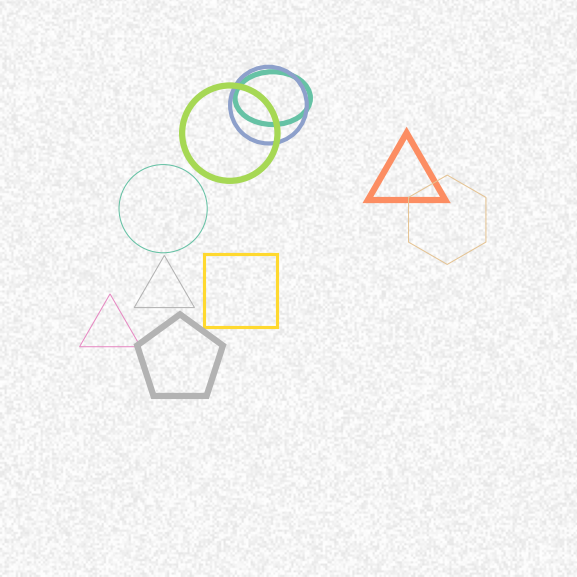[{"shape": "oval", "thickness": 2.5, "radius": 0.33, "center": [0.472, 0.829]}, {"shape": "circle", "thickness": 0.5, "radius": 0.38, "center": [0.282, 0.638]}, {"shape": "triangle", "thickness": 3, "radius": 0.39, "center": [0.704, 0.692]}, {"shape": "circle", "thickness": 2, "radius": 0.33, "center": [0.465, 0.817]}, {"shape": "triangle", "thickness": 0.5, "radius": 0.3, "center": [0.191, 0.429]}, {"shape": "circle", "thickness": 3, "radius": 0.41, "center": [0.398, 0.769]}, {"shape": "square", "thickness": 1.5, "radius": 0.32, "center": [0.416, 0.496]}, {"shape": "hexagon", "thickness": 0.5, "radius": 0.39, "center": [0.774, 0.619]}, {"shape": "pentagon", "thickness": 3, "radius": 0.39, "center": [0.312, 0.377]}, {"shape": "triangle", "thickness": 0.5, "radius": 0.3, "center": [0.285, 0.497]}]